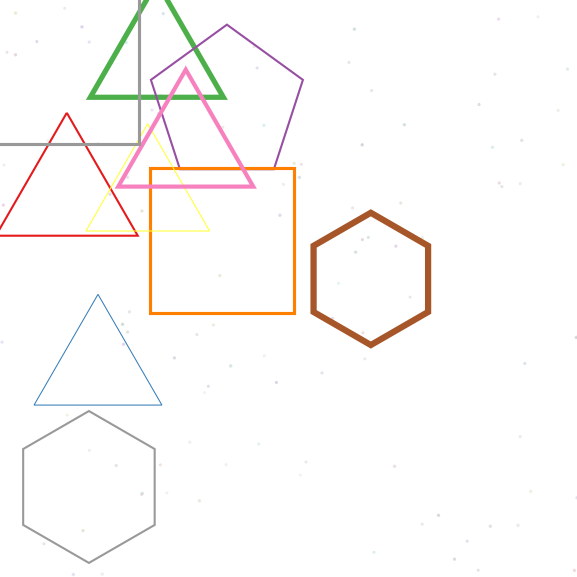[{"shape": "triangle", "thickness": 1, "radius": 0.71, "center": [0.116, 0.662]}, {"shape": "triangle", "thickness": 0.5, "radius": 0.64, "center": [0.17, 0.362]}, {"shape": "triangle", "thickness": 2.5, "radius": 0.66, "center": [0.272, 0.897]}, {"shape": "pentagon", "thickness": 1, "radius": 0.69, "center": [0.393, 0.818]}, {"shape": "square", "thickness": 1.5, "radius": 0.62, "center": [0.385, 0.583]}, {"shape": "triangle", "thickness": 0.5, "radius": 0.62, "center": [0.256, 0.661]}, {"shape": "hexagon", "thickness": 3, "radius": 0.57, "center": [0.642, 0.516]}, {"shape": "triangle", "thickness": 2, "radius": 0.68, "center": [0.322, 0.744]}, {"shape": "hexagon", "thickness": 1, "radius": 0.66, "center": [0.154, 0.156]}, {"shape": "square", "thickness": 1.5, "radius": 0.69, "center": [0.103, 0.888]}]